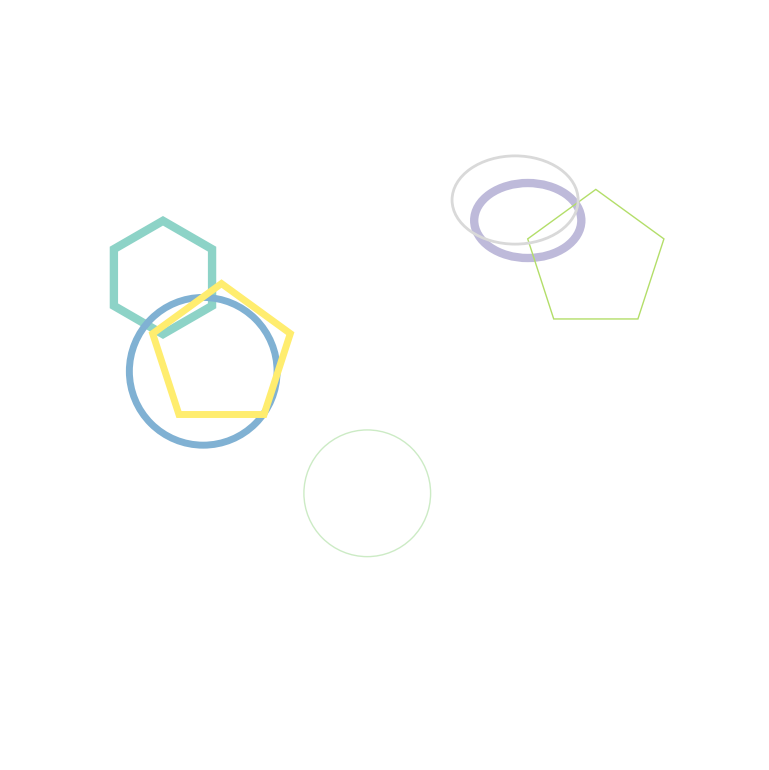[{"shape": "hexagon", "thickness": 3, "radius": 0.37, "center": [0.212, 0.64]}, {"shape": "oval", "thickness": 3, "radius": 0.35, "center": [0.685, 0.714]}, {"shape": "circle", "thickness": 2.5, "radius": 0.48, "center": [0.264, 0.518]}, {"shape": "pentagon", "thickness": 0.5, "radius": 0.47, "center": [0.774, 0.661]}, {"shape": "oval", "thickness": 1, "radius": 0.41, "center": [0.669, 0.74]}, {"shape": "circle", "thickness": 0.5, "radius": 0.41, "center": [0.477, 0.359]}, {"shape": "pentagon", "thickness": 2.5, "radius": 0.47, "center": [0.288, 0.538]}]